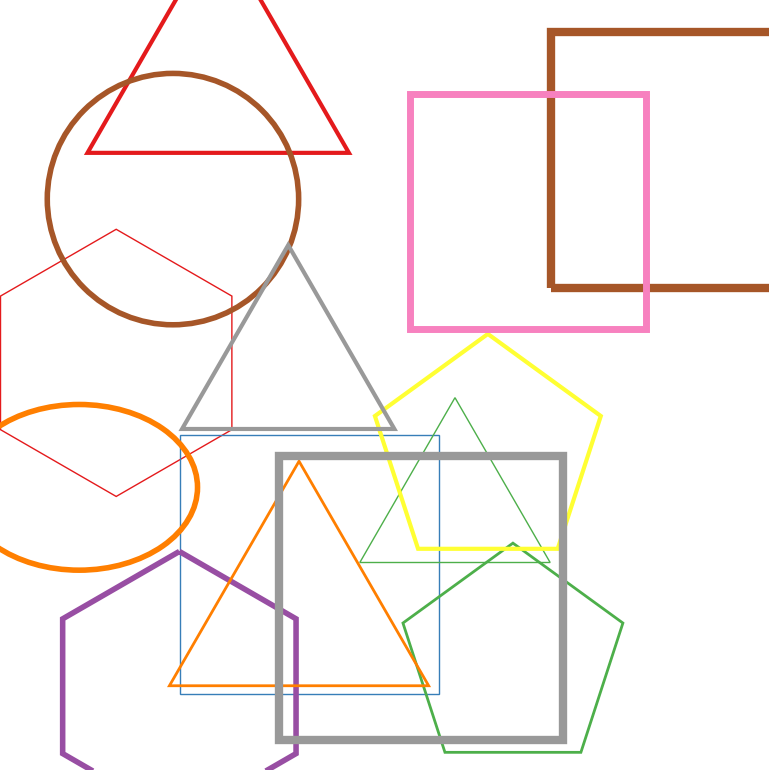[{"shape": "hexagon", "thickness": 0.5, "radius": 0.87, "center": [0.151, 0.529]}, {"shape": "triangle", "thickness": 1.5, "radius": 0.98, "center": [0.283, 0.899]}, {"shape": "square", "thickness": 0.5, "radius": 0.84, "center": [0.402, 0.267]}, {"shape": "triangle", "thickness": 0.5, "radius": 0.71, "center": [0.591, 0.341]}, {"shape": "pentagon", "thickness": 1, "radius": 0.75, "center": [0.666, 0.144]}, {"shape": "hexagon", "thickness": 2, "radius": 0.87, "center": [0.233, 0.109]}, {"shape": "oval", "thickness": 2, "radius": 0.77, "center": [0.103, 0.367]}, {"shape": "triangle", "thickness": 1, "radius": 0.97, "center": [0.388, 0.207]}, {"shape": "pentagon", "thickness": 1.5, "radius": 0.77, "center": [0.634, 0.412]}, {"shape": "square", "thickness": 3, "radius": 0.83, "center": [0.881, 0.792]}, {"shape": "circle", "thickness": 2, "radius": 0.82, "center": [0.225, 0.741]}, {"shape": "square", "thickness": 2.5, "radius": 0.76, "center": [0.686, 0.725]}, {"shape": "triangle", "thickness": 1.5, "radius": 0.8, "center": [0.374, 0.522]}, {"shape": "square", "thickness": 3, "radius": 0.92, "center": [0.546, 0.223]}]